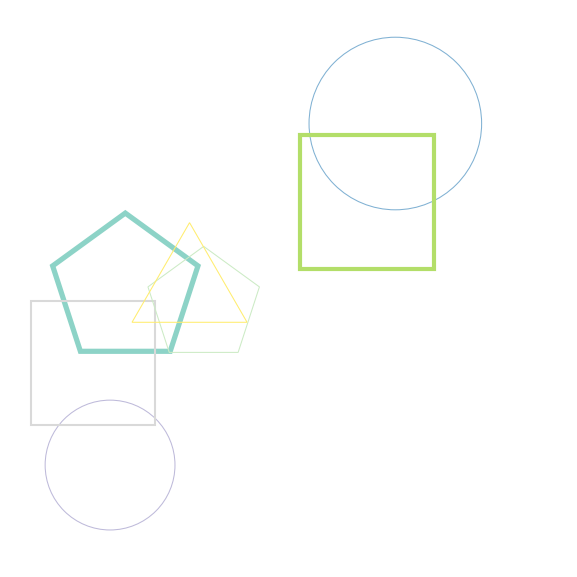[{"shape": "pentagon", "thickness": 2.5, "radius": 0.66, "center": [0.217, 0.498]}, {"shape": "circle", "thickness": 0.5, "radius": 0.56, "center": [0.191, 0.194]}, {"shape": "circle", "thickness": 0.5, "radius": 0.75, "center": [0.685, 0.785]}, {"shape": "square", "thickness": 2, "radius": 0.58, "center": [0.635, 0.649]}, {"shape": "square", "thickness": 1, "radius": 0.54, "center": [0.161, 0.37]}, {"shape": "pentagon", "thickness": 0.5, "radius": 0.51, "center": [0.353, 0.471]}, {"shape": "triangle", "thickness": 0.5, "radius": 0.58, "center": [0.328, 0.499]}]